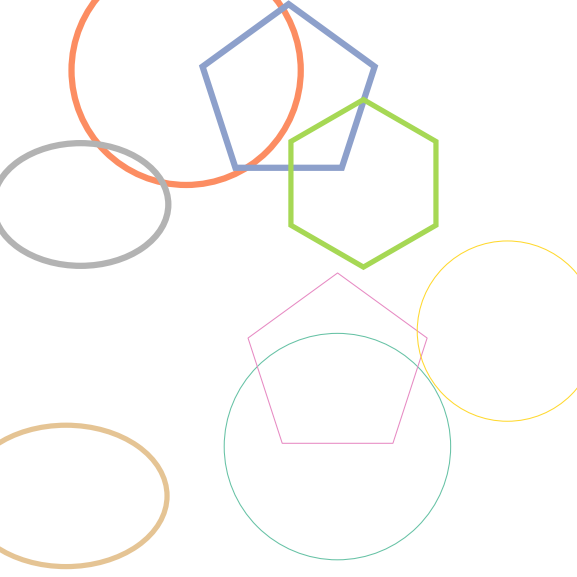[{"shape": "circle", "thickness": 0.5, "radius": 0.98, "center": [0.584, 0.226]}, {"shape": "circle", "thickness": 3, "radius": 0.99, "center": [0.322, 0.877]}, {"shape": "pentagon", "thickness": 3, "radius": 0.78, "center": [0.5, 0.835]}, {"shape": "pentagon", "thickness": 0.5, "radius": 0.82, "center": [0.585, 0.363]}, {"shape": "hexagon", "thickness": 2.5, "radius": 0.73, "center": [0.629, 0.682]}, {"shape": "circle", "thickness": 0.5, "radius": 0.78, "center": [0.879, 0.426]}, {"shape": "oval", "thickness": 2.5, "radius": 0.87, "center": [0.114, 0.14]}, {"shape": "oval", "thickness": 3, "radius": 0.76, "center": [0.14, 0.645]}]